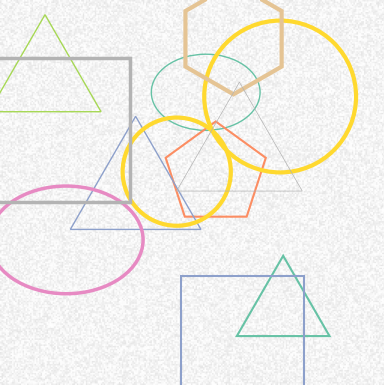[{"shape": "oval", "thickness": 1, "radius": 0.71, "center": [0.534, 0.76]}, {"shape": "triangle", "thickness": 1.5, "radius": 0.7, "center": [0.736, 0.197]}, {"shape": "pentagon", "thickness": 1.5, "radius": 0.68, "center": [0.56, 0.548]}, {"shape": "triangle", "thickness": 1, "radius": 0.98, "center": [0.352, 0.502]}, {"shape": "square", "thickness": 1.5, "radius": 0.8, "center": [0.63, 0.122]}, {"shape": "oval", "thickness": 2.5, "radius": 1.0, "center": [0.172, 0.377]}, {"shape": "triangle", "thickness": 1, "radius": 0.84, "center": [0.117, 0.794]}, {"shape": "circle", "thickness": 3, "radius": 0.99, "center": [0.728, 0.749]}, {"shape": "circle", "thickness": 3, "radius": 0.7, "center": [0.459, 0.554]}, {"shape": "hexagon", "thickness": 3, "radius": 0.72, "center": [0.607, 0.899]}, {"shape": "square", "thickness": 2.5, "radius": 0.94, "center": [0.151, 0.663]}, {"shape": "triangle", "thickness": 0.5, "radius": 0.94, "center": [0.622, 0.598]}]